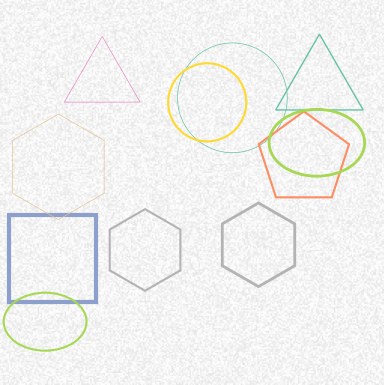[{"shape": "circle", "thickness": 0.5, "radius": 0.71, "center": [0.604, 0.746]}, {"shape": "triangle", "thickness": 1, "radius": 0.66, "center": [0.83, 0.78]}, {"shape": "pentagon", "thickness": 1.5, "radius": 0.62, "center": [0.789, 0.587]}, {"shape": "square", "thickness": 3, "radius": 0.56, "center": [0.137, 0.329]}, {"shape": "triangle", "thickness": 0.5, "radius": 0.57, "center": [0.265, 0.792]}, {"shape": "oval", "thickness": 2, "radius": 0.62, "center": [0.823, 0.629]}, {"shape": "oval", "thickness": 1.5, "radius": 0.54, "center": [0.117, 0.164]}, {"shape": "circle", "thickness": 1.5, "radius": 0.51, "center": [0.538, 0.734]}, {"shape": "hexagon", "thickness": 0.5, "radius": 0.69, "center": [0.152, 0.567]}, {"shape": "hexagon", "thickness": 2, "radius": 0.54, "center": [0.671, 0.364]}, {"shape": "hexagon", "thickness": 1.5, "radius": 0.53, "center": [0.377, 0.351]}]